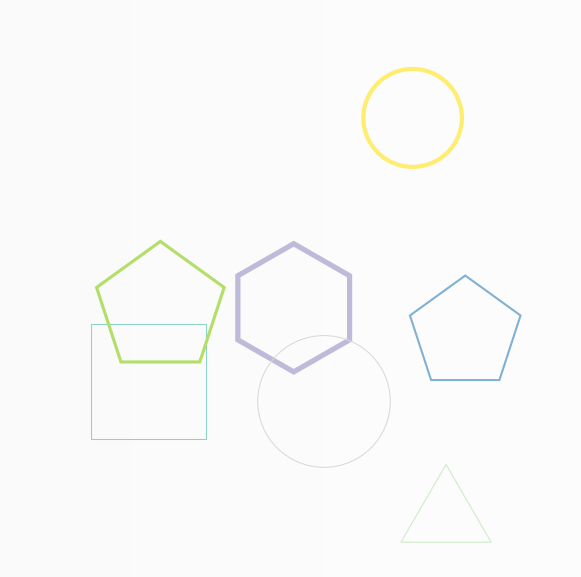[{"shape": "square", "thickness": 0.5, "radius": 0.49, "center": [0.255, 0.339]}, {"shape": "hexagon", "thickness": 2.5, "radius": 0.55, "center": [0.505, 0.466]}, {"shape": "pentagon", "thickness": 1, "radius": 0.5, "center": [0.8, 0.422]}, {"shape": "pentagon", "thickness": 1.5, "radius": 0.58, "center": [0.276, 0.466]}, {"shape": "circle", "thickness": 0.5, "radius": 0.57, "center": [0.557, 0.304]}, {"shape": "triangle", "thickness": 0.5, "radius": 0.45, "center": [0.767, 0.105]}, {"shape": "circle", "thickness": 2, "radius": 0.42, "center": [0.71, 0.795]}]